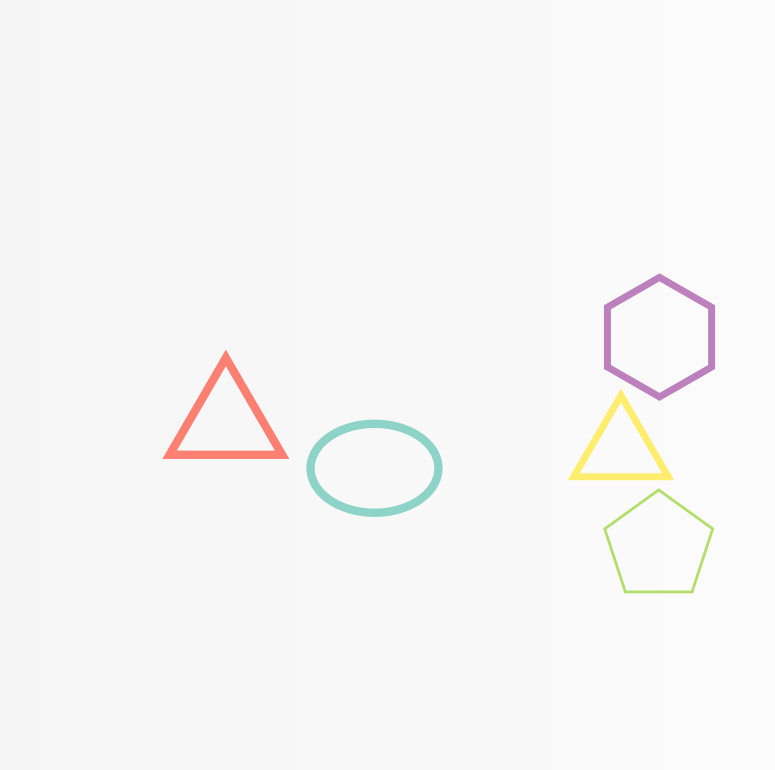[{"shape": "oval", "thickness": 3, "radius": 0.41, "center": [0.483, 0.392]}, {"shape": "triangle", "thickness": 3, "radius": 0.42, "center": [0.291, 0.451]}, {"shape": "pentagon", "thickness": 1, "radius": 0.37, "center": [0.85, 0.291]}, {"shape": "hexagon", "thickness": 2.5, "radius": 0.39, "center": [0.851, 0.562]}, {"shape": "triangle", "thickness": 2.5, "radius": 0.35, "center": [0.801, 0.416]}]